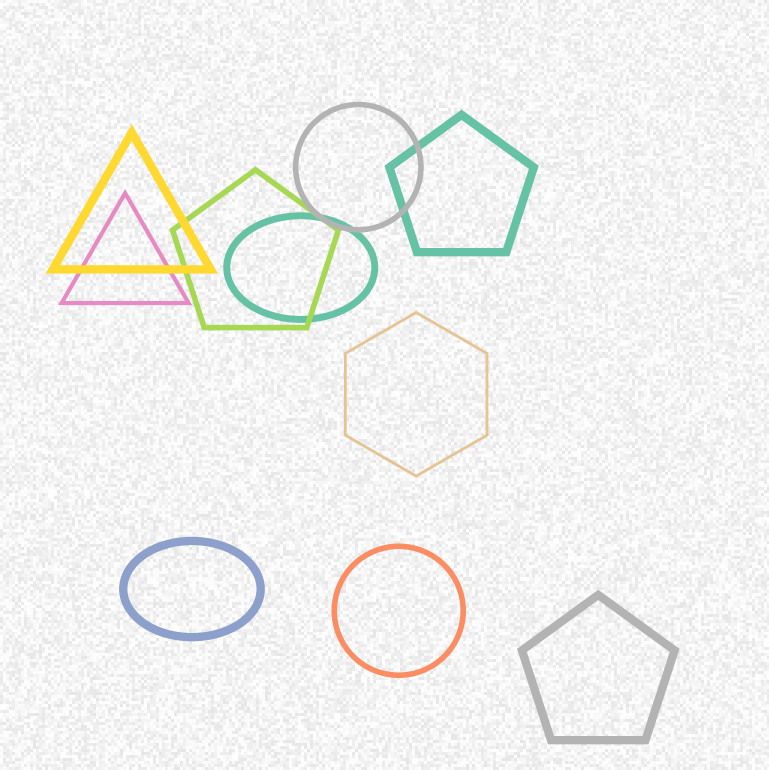[{"shape": "oval", "thickness": 2.5, "radius": 0.48, "center": [0.391, 0.652]}, {"shape": "pentagon", "thickness": 3, "radius": 0.49, "center": [0.599, 0.752]}, {"shape": "circle", "thickness": 2, "radius": 0.42, "center": [0.518, 0.207]}, {"shape": "oval", "thickness": 3, "radius": 0.45, "center": [0.249, 0.235]}, {"shape": "triangle", "thickness": 1.5, "radius": 0.48, "center": [0.162, 0.654]}, {"shape": "pentagon", "thickness": 2, "radius": 0.57, "center": [0.332, 0.666]}, {"shape": "triangle", "thickness": 3, "radius": 0.59, "center": [0.171, 0.709]}, {"shape": "hexagon", "thickness": 1, "radius": 0.53, "center": [0.54, 0.488]}, {"shape": "circle", "thickness": 2, "radius": 0.41, "center": [0.465, 0.783]}, {"shape": "pentagon", "thickness": 3, "radius": 0.52, "center": [0.777, 0.123]}]